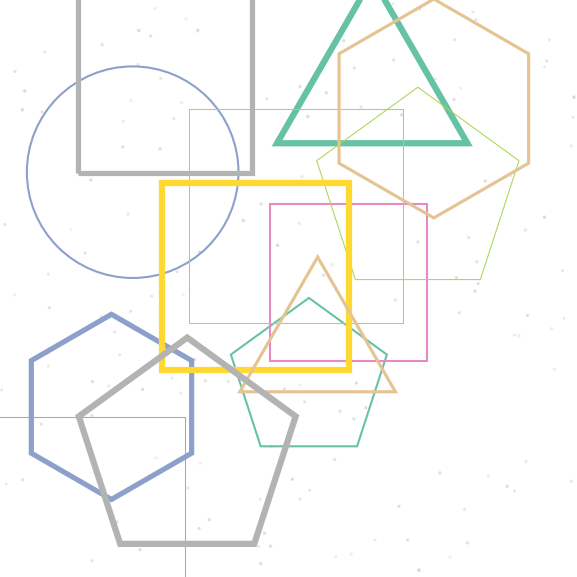[{"shape": "triangle", "thickness": 3, "radius": 0.95, "center": [0.644, 0.846]}, {"shape": "pentagon", "thickness": 1, "radius": 0.71, "center": [0.535, 0.341]}, {"shape": "square", "thickness": 0.5, "radius": 0.86, "center": [0.147, 0.105]}, {"shape": "circle", "thickness": 1, "radius": 0.92, "center": [0.23, 0.701]}, {"shape": "hexagon", "thickness": 2.5, "radius": 0.8, "center": [0.193, 0.295]}, {"shape": "square", "thickness": 1, "radius": 0.68, "center": [0.604, 0.509]}, {"shape": "square", "thickness": 0.5, "radius": 0.93, "center": [0.512, 0.625]}, {"shape": "pentagon", "thickness": 0.5, "radius": 0.92, "center": [0.724, 0.664]}, {"shape": "square", "thickness": 3, "radius": 0.81, "center": [0.443, 0.52]}, {"shape": "triangle", "thickness": 1.5, "radius": 0.78, "center": [0.55, 0.398]}, {"shape": "hexagon", "thickness": 1.5, "radius": 0.95, "center": [0.751, 0.811]}, {"shape": "square", "thickness": 2.5, "radius": 0.75, "center": [0.286, 0.851]}, {"shape": "pentagon", "thickness": 3, "radius": 0.99, "center": [0.324, 0.217]}]